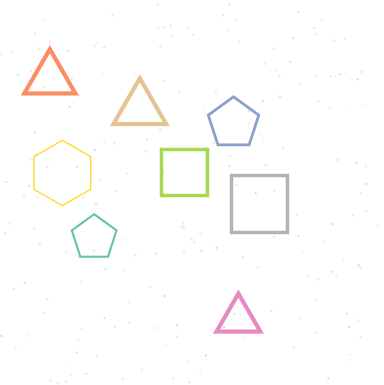[{"shape": "pentagon", "thickness": 1.5, "radius": 0.31, "center": [0.245, 0.383]}, {"shape": "triangle", "thickness": 3, "radius": 0.38, "center": [0.129, 0.796]}, {"shape": "pentagon", "thickness": 2, "radius": 0.34, "center": [0.607, 0.68]}, {"shape": "triangle", "thickness": 3, "radius": 0.33, "center": [0.619, 0.172]}, {"shape": "square", "thickness": 2.5, "radius": 0.3, "center": [0.479, 0.553]}, {"shape": "hexagon", "thickness": 1, "radius": 0.42, "center": [0.162, 0.551]}, {"shape": "triangle", "thickness": 3, "radius": 0.4, "center": [0.363, 0.717]}, {"shape": "square", "thickness": 2.5, "radius": 0.37, "center": [0.673, 0.471]}]